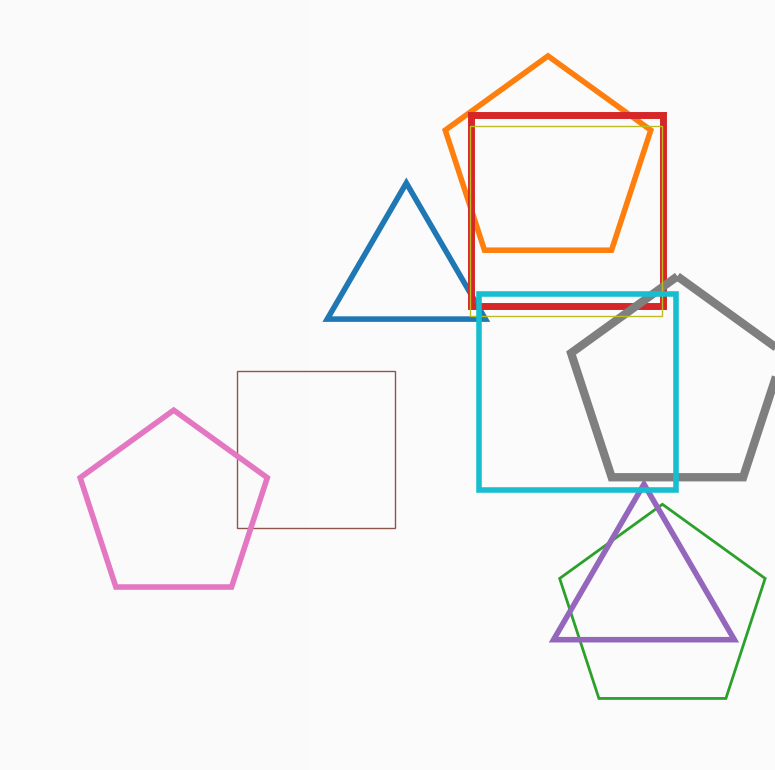[{"shape": "triangle", "thickness": 2, "radius": 0.59, "center": [0.524, 0.645]}, {"shape": "pentagon", "thickness": 2, "radius": 0.7, "center": [0.707, 0.788]}, {"shape": "pentagon", "thickness": 1, "radius": 0.7, "center": [0.855, 0.206]}, {"shape": "square", "thickness": 2.5, "radius": 0.62, "center": [0.732, 0.726]}, {"shape": "triangle", "thickness": 2, "radius": 0.67, "center": [0.831, 0.237]}, {"shape": "square", "thickness": 0.5, "radius": 0.51, "center": [0.408, 0.416]}, {"shape": "pentagon", "thickness": 2, "radius": 0.63, "center": [0.224, 0.34]}, {"shape": "pentagon", "thickness": 3, "radius": 0.72, "center": [0.874, 0.497]}, {"shape": "square", "thickness": 0.5, "radius": 0.62, "center": [0.73, 0.713]}, {"shape": "square", "thickness": 2, "radius": 0.64, "center": [0.745, 0.491]}]